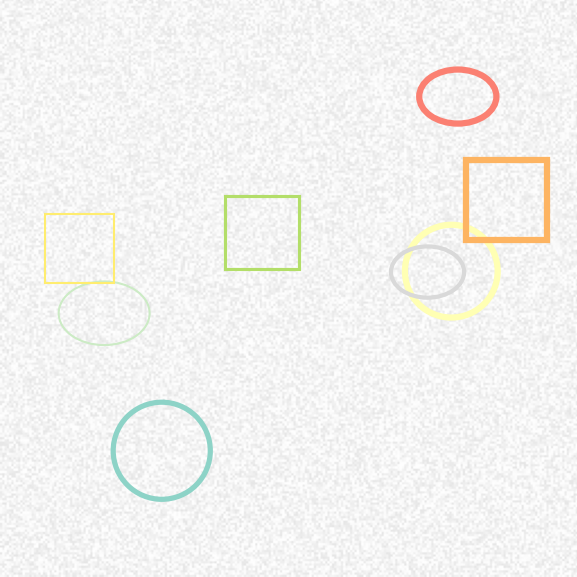[{"shape": "circle", "thickness": 2.5, "radius": 0.42, "center": [0.28, 0.219]}, {"shape": "circle", "thickness": 3, "radius": 0.4, "center": [0.781, 0.53]}, {"shape": "oval", "thickness": 3, "radius": 0.33, "center": [0.793, 0.832]}, {"shape": "square", "thickness": 3, "radius": 0.35, "center": [0.877, 0.653]}, {"shape": "square", "thickness": 1.5, "radius": 0.32, "center": [0.454, 0.597]}, {"shape": "oval", "thickness": 2, "radius": 0.32, "center": [0.74, 0.528]}, {"shape": "oval", "thickness": 1, "radius": 0.39, "center": [0.18, 0.457]}, {"shape": "square", "thickness": 1, "radius": 0.3, "center": [0.137, 0.568]}]